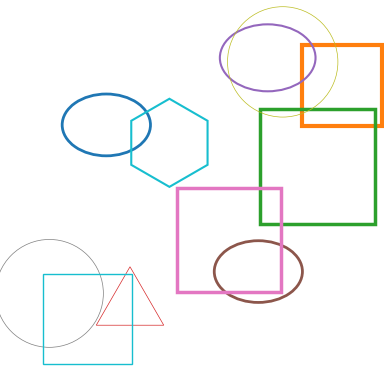[{"shape": "oval", "thickness": 2, "radius": 0.57, "center": [0.276, 0.676]}, {"shape": "square", "thickness": 3, "radius": 0.53, "center": [0.888, 0.779]}, {"shape": "square", "thickness": 2.5, "radius": 0.75, "center": [0.825, 0.568]}, {"shape": "triangle", "thickness": 0.5, "radius": 0.51, "center": [0.338, 0.206]}, {"shape": "oval", "thickness": 1.5, "radius": 0.62, "center": [0.695, 0.85]}, {"shape": "oval", "thickness": 2, "radius": 0.57, "center": [0.671, 0.295]}, {"shape": "square", "thickness": 2.5, "radius": 0.67, "center": [0.595, 0.376]}, {"shape": "circle", "thickness": 0.5, "radius": 0.7, "center": [0.128, 0.238]}, {"shape": "circle", "thickness": 0.5, "radius": 0.72, "center": [0.734, 0.839]}, {"shape": "hexagon", "thickness": 1.5, "radius": 0.57, "center": [0.44, 0.629]}, {"shape": "square", "thickness": 1, "radius": 0.58, "center": [0.228, 0.172]}]